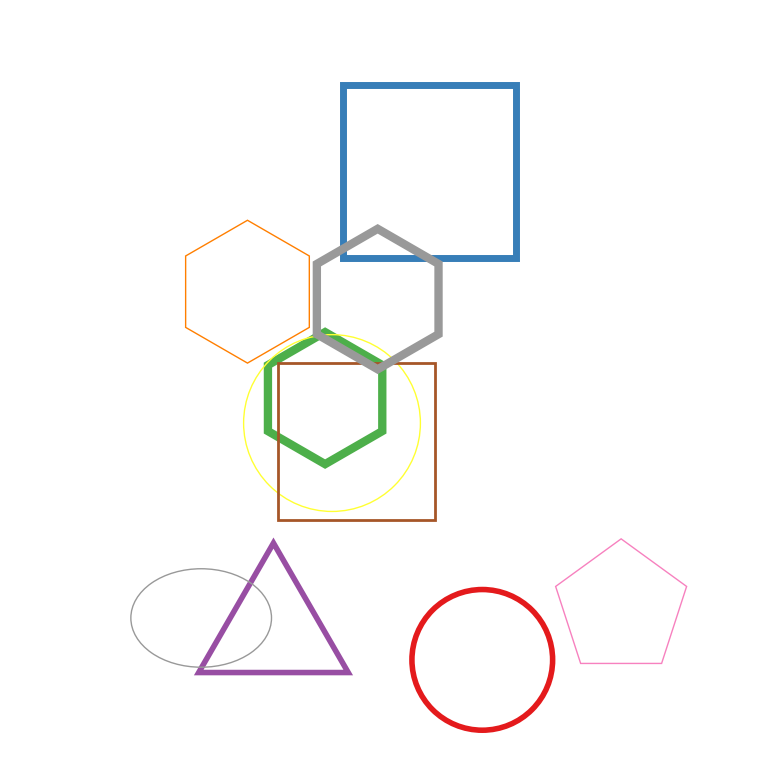[{"shape": "circle", "thickness": 2, "radius": 0.46, "center": [0.626, 0.143]}, {"shape": "square", "thickness": 2.5, "radius": 0.56, "center": [0.558, 0.778]}, {"shape": "hexagon", "thickness": 3, "radius": 0.43, "center": [0.422, 0.483]}, {"shape": "triangle", "thickness": 2, "radius": 0.56, "center": [0.355, 0.183]}, {"shape": "hexagon", "thickness": 0.5, "radius": 0.46, "center": [0.321, 0.621]}, {"shape": "circle", "thickness": 0.5, "radius": 0.57, "center": [0.431, 0.451]}, {"shape": "square", "thickness": 1, "radius": 0.51, "center": [0.463, 0.427]}, {"shape": "pentagon", "thickness": 0.5, "radius": 0.45, "center": [0.807, 0.211]}, {"shape": "oval", "thickness": 0.5, "radius": 0.46, "center": [0.261, 0.197]}, {"shape": "hexagon", "thickness": 3, "radius": 0.46, "center": [0.491, 0.612]}]